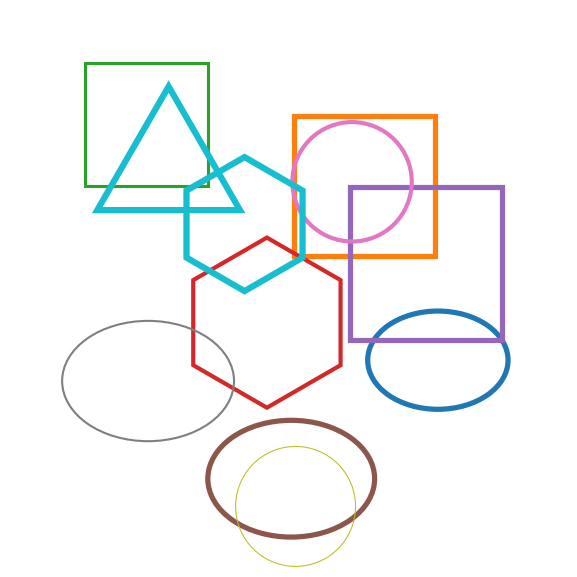[{"shape": "oval", "thickness": 2.5, "radius": 0.61, "center": [0.758, 0.375]}, {"shape": "square", "thickness": 2.5, "radius": 0.61, "center": [0.631, 0.677]}, {"shape": "square", "thickness": 1.5, "radius": 0.53, "center": [0.254, 0.783]}, {"shape": "hexagon", "thickness": 2, "radius": 0.74, "center": [0.462, 0.44]}, {"shape": "square", "thickness": 2.5, "radius": 0.66, "center": [0.737, 0.543]}, {"shape": "oval", "thickness": 2.5, "radius": 0.72, "center": [0.504, 0.17]}, {"shape": "circle", "thickness": 2, "radius": 0.52, "center": [0.61, 0.684]}, {"shape": "oval", "thickness": 1, "radius": 0.74, "center": [0.256, 0.339]}, {"shape": "circle", "thickness": 0.5, "radius": 0.52, "center": [0.512, 0.122]}, {"shape": "hexagon", "thickness": 3, "radius": 0.58, "center": [0.423, 0.611]}, {"shape": "triangle", "thickness": 3, "radius": 0.71, "center": [0.292, 0.707]}]